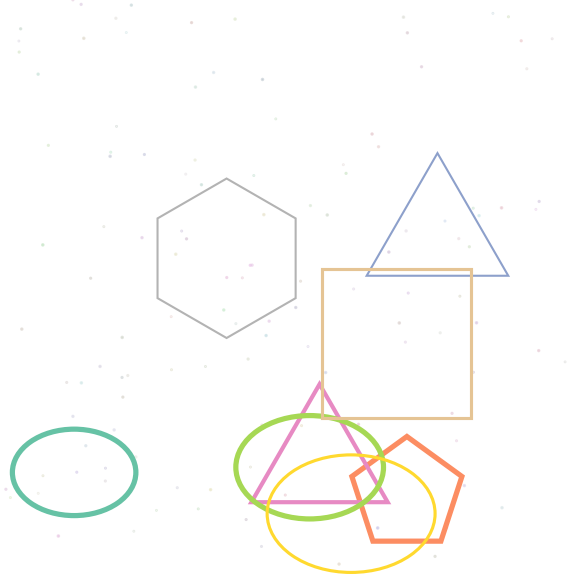[{"shape": "oval", "thickness": 2.5, "radius": 0.53, "center": [0.128, 0.181]}, {"shape": "pentagon", "thickness": 2.5, "radius": 0.5, "center": [0.705, 0.143]}, {"shape": "triangle", "thickness": 1, "radius": 0.71, "center": [0.758, 0.592]}, {"shape": "triangle", "thickness": 2, "radius": 0.68, "center": [0.553, 0.198]}, {"shape": "oval", "thickness": 2.5, "radius": 0.64, "center": [0.536, 0.19]}, {"shape": "oval", "thickness": 1.5, "radius": 0.73, "center": [0.608, 0.11]}, {"shape": "square", "thickness": 1.5, "radius": 0.65, "center": [0.687, 0.404]}, {"shape": "hexagon", "thickness": 1, "radius": 0.69, "center": [0.392, 0.552]}]